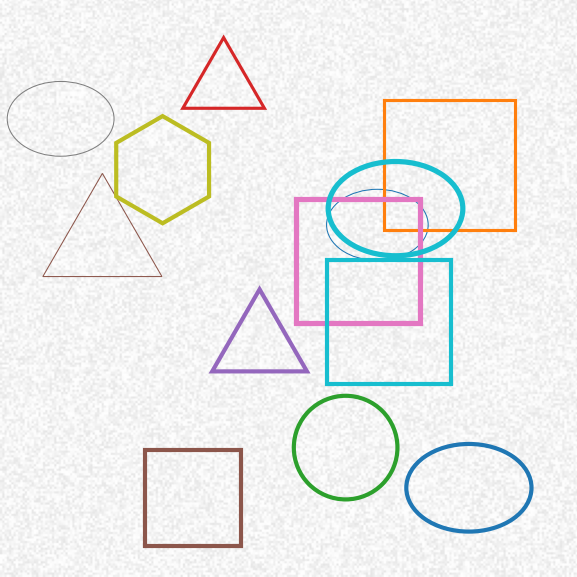[{"shape": "oval", "thickness": 2, "radius": 0.54, "center": [0.812, 0.155]}, {"shape": "oval", "thickness": 0.5, "radius": 0.44, "center": [0.653, 0.61]}, {"shape": "square", "thickness": 1.5, "radius": 0.56, "center": [0.778, 0.713]}, {"shape": "circle", "thickness": 2, "radius": 0.45, "center": [0.599, 0.224]}, {"shape": "triangle", "thickness": 1.5, "radius": 0.41, "center": [0.387, 0.852]}, {"shape": "triangle", "thickness": 2, "radius": 0.47, "center": [0.449, 0.403]}, {"shape": "square", "thickness": 2, "radius": 0.42, "center": [0.334, 0.137]}, {"shape": "triangle", "thickness": 0.5, "radius": 0.6, "center": [0.177, 0.58]}, {"shape": "square", "thickness": 2.5, "radius": 0.54, "center": [0.619, 0.547]}, {"shape": "oval", "thickness": 0.5, "radius": 0.46, "center": [0.105, 0.793]}, {"shape": "hexagon", "thickness": 2, "radius": 0.46, "center": [0.282, 0.705]}, {"shape": "oval", "thickness": 2.5, "radius": 0.58, "center": [0.685, 0.638]}, {"shape": "square", "thickness": 2, "radius": 0.54, "center": [0.673, 0.441]}]